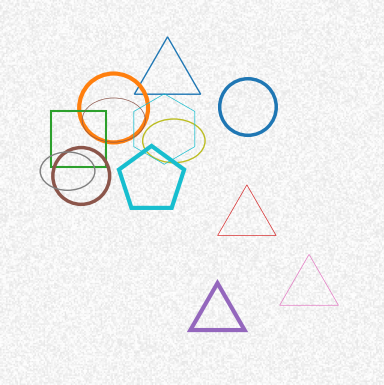[{"shape": "circle", "thickness": 2.5, "radius": 0.37, "center": [0.644, 0.722]}, {"shape": "triangle", "thickness": 1, "radius": 0.5, "center": [0.435, 0.805]}, {"shape": "circle", "thickness": 3, "radius": 0.45, "center": [0.295, 0.72]}, {"shape": "square", "thickness": 1.5, "radius": 0.36, "center": [0.204, 0.638]}, {"shape": "triangle", "thickness": 0.5, "radius": 0.44, "center": [0.641, 0.432]}, {"shape": "triangle", "thickness": 3, "radius": 0.41, "center": [0.565, 0.183]}, {"shape": "circle", "thickness": 2.5, "radius": 0.37, "center": [0.211, 0.543]}, {"shape": "oval", "thickness": 0.5, "radius": 0.41, "center": [0.295, 0.688]}, {"shape": "triangle", "thickness": 0.5, "radius": 0.44, "center": [0.803, 0.251]}, {"shape": "oval", "thickness": 1, "radius": 0.36, "center": [0.175, 0.555]}, {"shape": "oval", "thickness": 1, "radius": 0.41, "center": [0.452, 0.634]}, {"shape": "pentagon", "thickness": 3, "radius": 0.44, "center": [0.394, 0.532]}, {"shape": "hexagon", "thickness": 0.5, "radius": 0.46, "center": [0.427, 0.665]}]